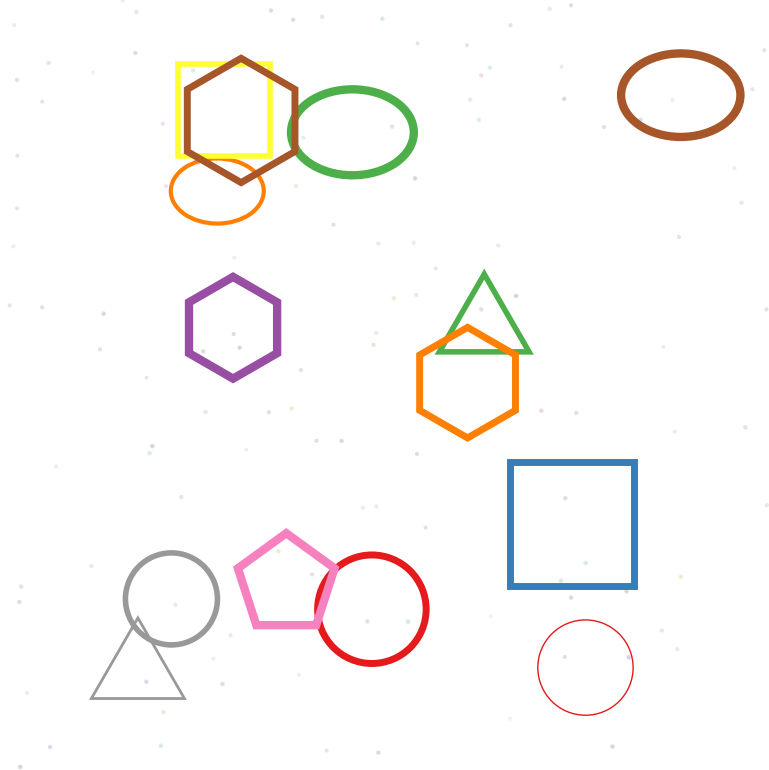[{"shape": "circle", "thickness": 0.5, "radius": 0.31, "center": [0.76, 0.133]}, {"shape": "circle", "thickness": 2.5, "radius": 0.35, "center": [0.483, 0.209]}, {"shape": "square", "thickness": 2.5, "radius": 0.4, "center": [0.742, 0.319]}, {"shape": "triangle", "thickness": 2, "radius": 0.34, "center": [0.629, 0.577]}, {"shape": "oval", "thickness": 3, "radius": 0.4, "center": [0.458, 0.828]}, {"shape": "hexagon", "thickness": 3, "radius": 0.33, "center": [0.303, 0.574]}, {"shape": "oval", "thickness": 1.5, "radius": 0.3, "center": [0.282, 0.752]}, {"shape": "hexagon", "thickness": 2.5, "radius": 0.36, "center": [0.607, 0.503]}, {"shape": "square", "thickness": 2, "radius": 0.3, "center": [0.291, 0.857]}, {"shape": "oval", "thickness": 3, "radius": 0.39, "center": [0.884, 0.876]}, {"shape": "hexagon", "thickness": 2.5, "radius": 0.4, "center": [0.313, 0.844]}, {"shape": "pentagon", "thickness": 3, "radius": 0.33, "center": [0.372, 0.242]}, {"shape": "triangle", "thickness": 1, "radius": 0.35, "center": [0.179, 0.128]}, {"shape": "circle", "thickness": 2, "radius": 0.3, "center": [0.223, 0.222]}]